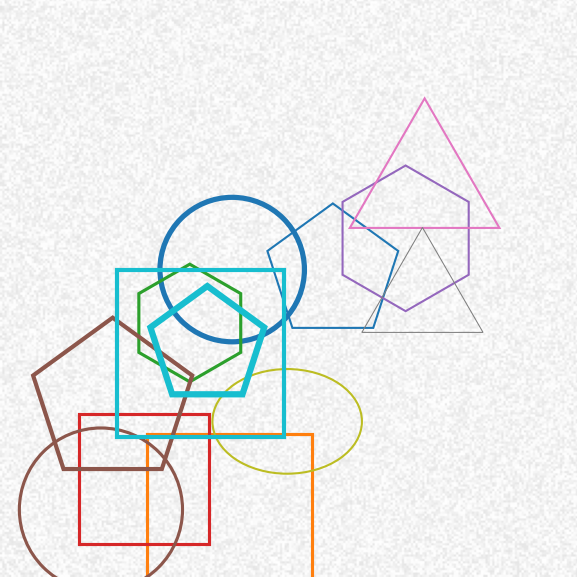[{"shape": "circle", "thickness": 2.5, "radius": 0.63, "center": [0.402, 0.532]}, {"shape": "pentagon", "thickness": 1, "radius": 0.6, "center": [0.576, 0.528]}, {"shape": "square", "thickness": 1.5, "radius": 0.71, "center": [0.397, 0.104]}, {"shape": "hexagon", "thickness": 1.5, "radius": 0.51, "center": [0.329, 0.44]}, {"shape": "square", "thickness": 1.5, "radius": 0.56, "center": [0.249, 0.17]}, {"shape": "hexagon", "thickness": 1, "radius": 0.63, "center": [0.702, 0.586]}, {"shape": "circle", "thickness": 1.5, "radius": 0.71, "center": [0.175, 0.117]}, {"shape": "pentagon", "thickness": 2, "radius": 0.72, "center": [0.195, 0.304]}, {"shape": "triangle", "thickness": 1, "radius": 0.75, "center": [0.735, 0.679]}, {"shape": "triangle", "thickness": 0.5, "radius": 0.61, "center": [0.732, 0.484]}, {"shape": "oval", "thickness": 1, "radius": 0.65, "center": [0.497, 0.269]}, {"shape": "pentagon", "thickness": 3, "radius": 0.52, "center": [0.359, 0.4]}, {"shape": "square", "thickness": 2, "radius": 0.72, "center": [0.347, 0.387]}]